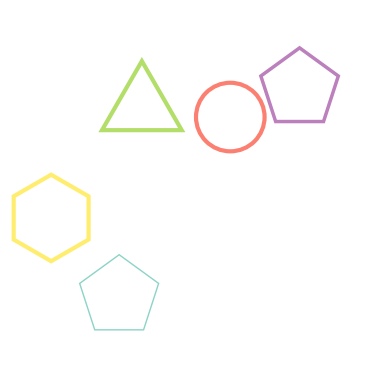[{"shape": "pentagon", "thickness": 1, "radius": 0.54, "center": [0.309, 0.231]}, {"shape": "circle", "thickness": 3, "radius": 0.45, "center": [0.598, 0.696]}, {"shape": "triangle", "thickness": 3, "radius": 0.6, "center": [0.368, 0.722]}, {"shape": "pentagon", "thickness": 2.5, "radius": 0.53, "center": [0.778, 0.77]}, {"shape": "hexagon", "thickness": 3, "radius": 0.56, "center": [0.133, 0.434]}]